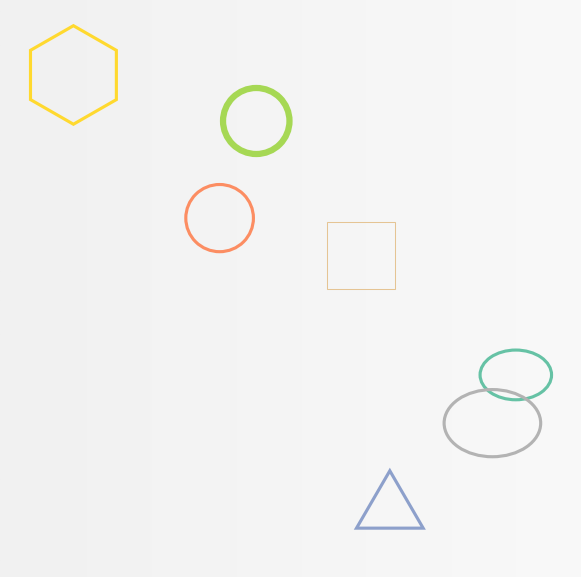[{"shape": "oval", "thickness": 1.5, "radius": 0.31, "center": [0.887, 0.35]}, {"shape": "circle", "thickness": 1.5, "radius": 0.29, "center": [0.378, 0.621]}, {"shape": "triangle", "thickness": 1.5, "radius": 0.33, "center": [0.671, 0.118]}, {"shape": "circle", "thickness": 3, "radius": 0.29, "center": [0.441, 0.79]}, {"shape": "hexagon", "thickness": 1.5, "radius": 0.43, "center": [0.126, 0.869]}, {"shape": "square", "thickness": 0.5, "radius": 0.29, "center": [0.621, 0.556]}, {"shape": "oval", "thickness": 1.5, "radius": 0.42, "center": [0.847, 0.266]}]